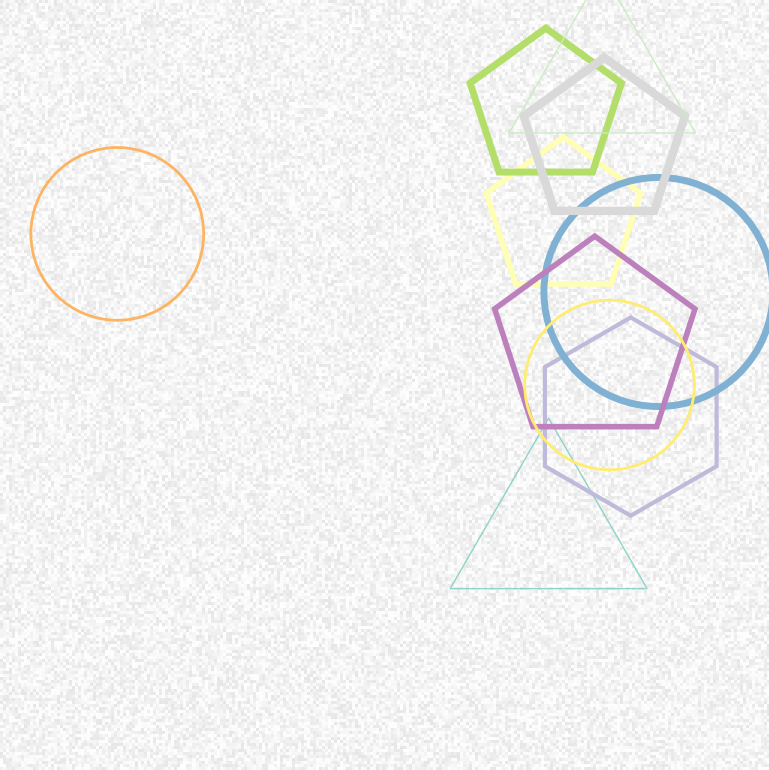[{"shape": "triangle", "thickness": 0.5, "radius": 0.74, "center": [0.713, 0.309]}, {"shape": "pentagon", "thickness": 2, "radius": 0.53, "center": [0.732, 0.717]}, {"shape": "hexagon", "thickness": 1.5, "radius": 0.64, "center": [0.819, 0.459]}, {"shape": "circle", "thickness": 2.5, "radius": 0.74, "center": [0.855, 0.621]}, {"shape": "circle", "thickness": 1, "radius": 0.56, "center": [0.152, 0.696]}, {"shape": "pentagon", "thickness": 2.5, "radius": 0.52, "center": [0.709, 0.86]}, {"shape": "pentagon", "thickness": 3, "radius": 0.55, "center": [0.785, 0.815]}, {"shape": "pentagon", "thickness": 2, "radius": 0.68, "center": [0.772, 0.557]}, {"shape": "triangle", "thickness": 0.5, "radius": 0.7, "center": [0.782, 0.897]}, {"shape": "circle", "thickness": 1, "radius": 0.55, "center": [0.792, 0.5]}]